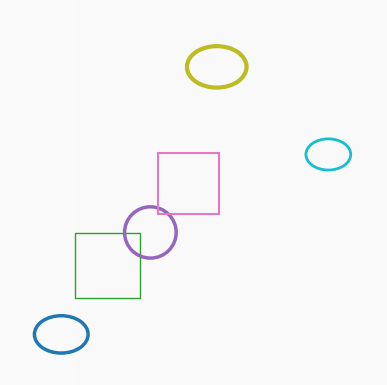[{"shape": "oval", "thickness": 2.5, "radius": 0.35, "center": [0.158, 0.131]}, {"shape": "square", "thickness": 1, "radius": 0.42, "center": [0.277, 0.31]}, {"shape": "circle", "thickness": 2.5, "radius": 0.33, "center": [0.388, 0.396]}, {"shape": "square", "thickness": 1.5, "radius": 0.4, "center": [0.487, 0.524]}, {"shape": "oval", "thickness": 3, "radius": 0.38, "center": [0.559, 0.826]}, {"shape": "oval", "thickness": 2, "radius": 0.29, "center": [0.847, 0.599]}]